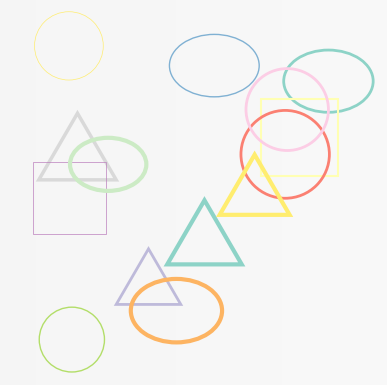[{"shape": "oval", "thickness": 2, "radius": 0.58, "center": [0.848, 0.789]}, {"shape": "triangle", "thickness": 3, "radius": 0.56, "center": [0.528, 0.369]}, {"shape": "square", "thickness": 1.5, "radius": 0.5, "center": [0.774, 0.643]}, {"shape": "triangle", "thickness": 2, "radius": 0.48, "center": [0.383, 0.257]}, {"shape": "circle", "thickness": 2, "radius": 0.57, "center": [0.736, 0.599]}, {"shape": "oval", "thickness": 1, "radius": 0.58, "center": [0.553, 0.83]}, {"shape": "oval", "thickness": 3, "radius": 0.59, "center": [0.455, 0.193]}, {"shape": "circle", "thickness": 1, "radius": 0.42, "center": [0.185, 0.118]}, {"shape": "circle", "thickness": 2, "radius": 0.53, "center": [0.741, 0.715]}, {"shape": "triangle", "thickness": 2.5, "radius": 0.58, "center": [0.2, 0.591]}, {"shape": "square", "thickness": 0.5, "radius": 0.47, "center": [0.18, 0.486]}, {"shape": "oval", "thickness": 3, "radius": 0.49, "center": [0.279, 0.573]}, {"shape": "circle", "thickness": 0.5, "radius": 0.44, "center": [0.178, 0.881]}, {"shape": "triangle", "thickness": 3, "radius": 0.52, "center": [0.657, 0.494]}]